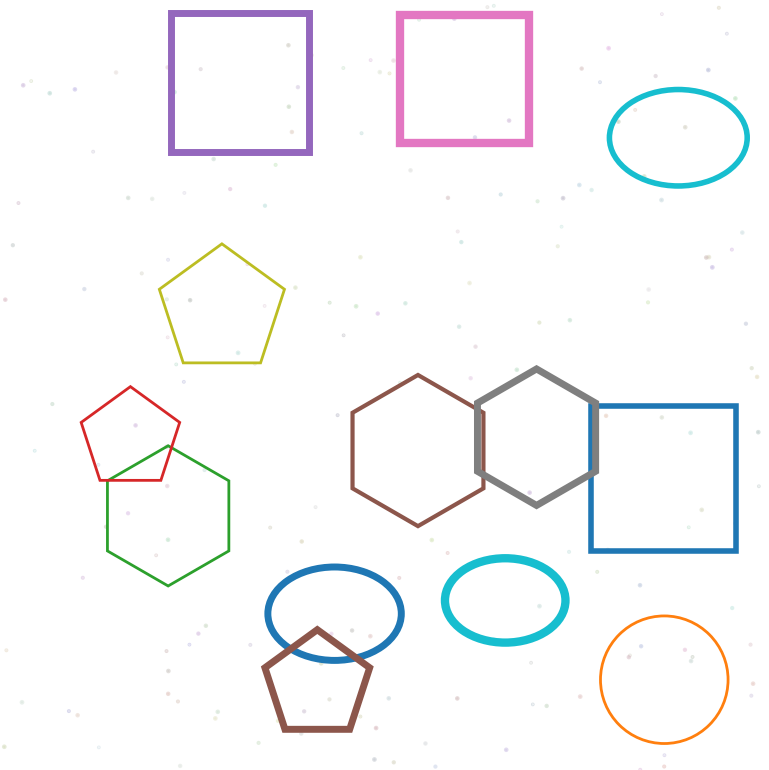[{"shape": "square", "thickness": 2, "radius": 0.47, "center": [0.861, 0.379]}, {"shape": "oval", "thickness": 2.5, "radius": 0.43, "center": [0.435, 0.203]}, {"shape": "circle", "thickness": 1, "radius": 0.41, "center": [0.863, 0.117]}, {"shape": "hexagon", "thickness": 1, "radius": 0.46, "center": [0.218, 0.33]}, {"shape": "pentagon", "thickness": 1, "radius": 0.34, "center": [0.169, 0.431]}, {"shape": "square", "thickness": 2.5, "radius": 0.45, "center": [0.312, 0.892]}, {"shape": "pentagon", "thickness": 2.5, "radius": 0.36, "center": [0.412, 0.111]}, {"shape": "hexagon", "thickness": 1.5, "radius": 0.49, "center": [0.543, 0.415]}, {"shape": "square", "thickness": 3, "radius": 0.42, "center": [0.603, 0.897]}, {"shape": "hexagon", "thickness": 2.5, "radius": 0.44, "center": [0.697, 0.432]}, {"shape": "pentagon", "thickness": 1, "radius": 0.43, "center": [0.288, 0.598]}, {"shape": "oval", "thickness": 2, "radius": 0.45, "center": [0.881, 0.821]}, {"shape": "oval", "thickness": 3, "radius": 0.39, "center": [0.656, 0.22]}]